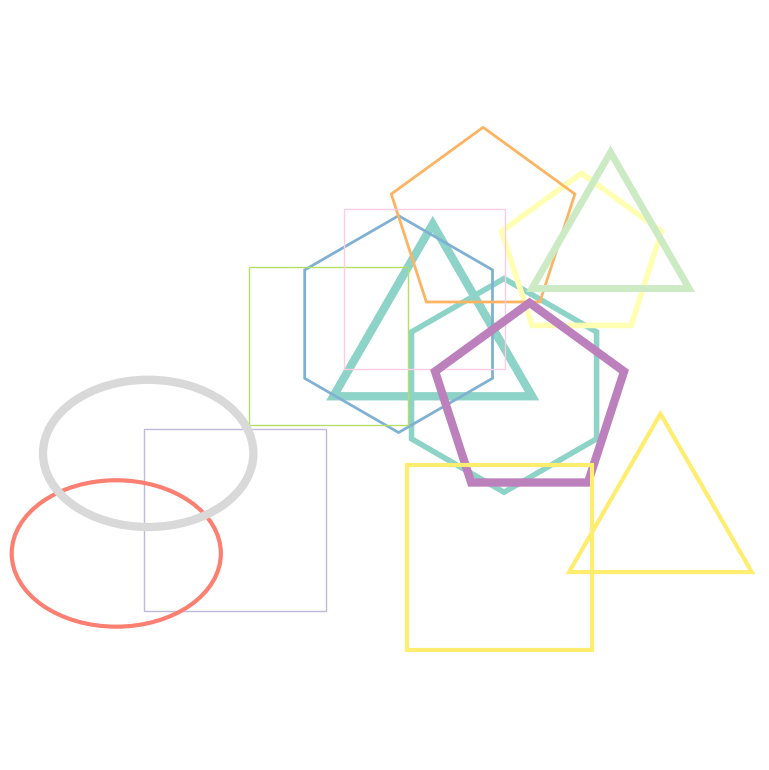[{"shape": "hexagon", "thickness": 2, "radius": 0.69, "center": [0.655, 0.499]}, {"shape": "triangle", "thickness": 3, "radius": 0.75, "center": [0.562, 0.56]}, {"shape": "pentagon", "thickness": 2, "radius": 0.55, "center": [0.755, 0.666]}, {"shape": "square", "thickness": 0.5, "radius": 0.59, "center": [0.305, 0.325]}, {"shape": "oval", "thickness": 1.5, "radius": 0.68, "center": [0.151, 0.281]}, {"shape": "hexagon", "thickness": 1, "radius": 0.7, "center": [0.518, 0.579]}, {"shape": "pentagon", "thickness": 1, "radius": 0.63, "center": [0.627, 0.709]}, {"shape": "square", "thickness": 0.5, "radius": 0.52, "center": [0.427, 0.551]}, {"shape": "square", "thickness": 0.5, "radius": 0.52, "center": [0.551, 0.625]}, {"shape": "oval", "thickness": 3, "radius": 0.68, "center": [0.192, 0.411]}, {"shape": "pentagon", "thickness": 3, "radius": 0.65, "center": [0.688, 0.478]}, {"shape": "triangle", "thickness": 2.5, "radius": 0.59, "center": [0.793, 0.684]}, {"shape": "triangle", "thickness": 1.5, "radius": 0.69, "center": [0.858, 0.326]}, {"shape": "square", "thickness": 1.5, "radius": 0.6, "center": [0.649, 0.276]}]